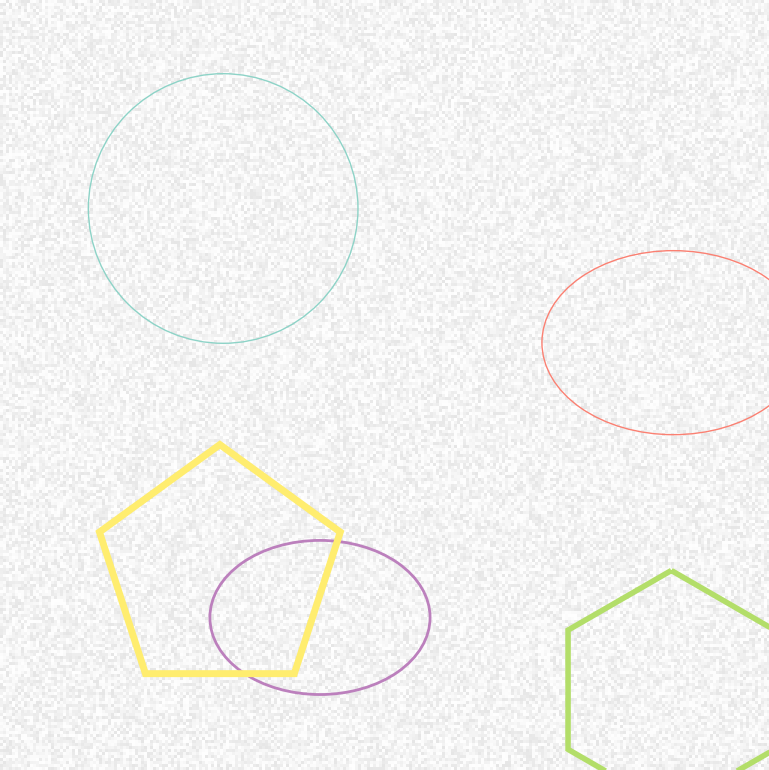[{"shape": "circle", "thickness": 0.5, "radius": 0.88, "center": [0.29, 0.729]}, {"shape": "oval", "thickness": 0.5, "radius": 0.85, "center": [0.875, 0.555]}, {"shape": "hexagon", "thickness": 2, "radius": 0.77, "center": [0.872, 0.104]}, {"shape": "oval", "thickness": 1, "radius": 0.71, "center": [0.416, 0.198]}, {"shape": "pentagon", "thickness": 2.5, "radius": 0.82, "center": [0.286, 0.258]}]